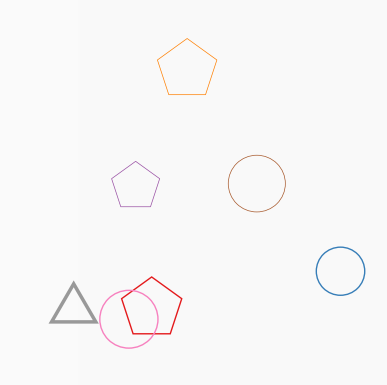[{"shape": "pentagon", "thickness": 1, "radius": 0.41, "center": [0.391, 0.199]}, {"shape": "circle", "thickness": 1, "radius": 0.31, "center": [0.879, 0.296]}, {"shape": "pentagon", "thickness": 0.5, "radius": 0.33, "center": [0.35, 0.516]}, {"shape": "pentagon", "thickness": 0.5, "radius": 0.4, "center": [0.483, 0.819]}, {"shape": "circle", "thickness": 0.5, "radius": 0.37, "center": [0.663, 0.523]}, {"shape": "circle", "thickness": 1, "radius": 0.38, "center": [0.333, 0.171]}, {"shape": "triangle", "thickness": 2.5, "radius": 0.33, "center": [0.19, 0.197]}]